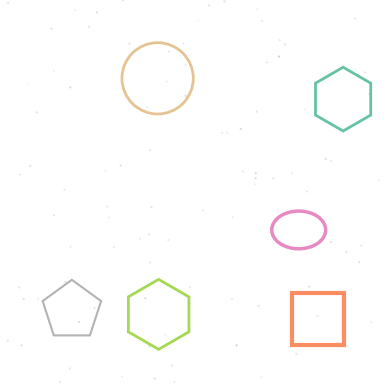[{"shape": "hexagon", "thickness": 2, "radius": 0.41, "center": [0.891, 0.743]}, {"shape": "square", "thickness": 3, "radius": 0.34, "center": [0.827, 0.171]}, {"shape": "oval", "thickness": 2.5, "radius": 0.35, "center": [0.776, 0.403]}, {"shape": "hexagon", "thickness": 2, "radius": 0.45, "center": [0.412, 0.183]}, {"shape": "circle", "thickness": 2, "radius": 0.46, "center": [0.409, 0.797]}, {"shape": "pentagon", "thickness": 1.5, "radius": 0.4, "center": [0.187, 0.193]}]